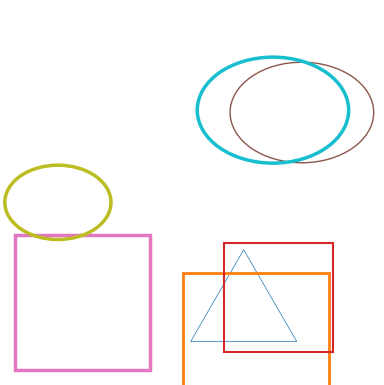[{"shape": "triangle", "thickness": 0.5, "radius": 0.8, "center": [0.633, 0.192]}, {"shape": "square", "thickness": 2, "radius": 0.94, "center": [0.665, 0.102]}, {"shape": "square", "thickness": 1.5, "radius": 0.71, "center": [0.724, 0.227]}, {"shape": "oval", "thickness": 1, "radius": 0.93, "center": [0.784, 0.708]}, {"shape": "square", "thickness": 2.5, "radius": 0.88, "center": [0.214, 0.215]}, {"shape": "oval", "thickness": 2.5, "radius": 0.69, "center": [0.15, 0.474]}, {"shape": "oval", "thickness": 2.5, "radius": 0.98, "center": [0.709, 0.714]}]